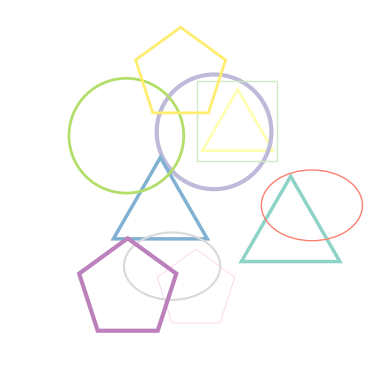[{"shape": "triangle", "thickness": 2.5, "radius": 0.74, "center": [0.755, 0.394]}, {"shape": "triangle", "thickness": 2, "radius": 0.53, "center": [0.617, 0.662]}, {"shape": "circle", "thickness": 3, "radius": 0.74, "center": [0.556, 0.658]}, {"shape": "oval", "thickness": 1, "radius": 0.66, "center": [0.81, 0.467]}, {"shape": "triangle", "thickness": 2.5, "radius": 0.7, "center": [0.416, 0.45]}, {"shape": "circle", "thickness": 2, "radius": 0.75, "center": [0.328, 0.648]}, {"shape": "pentagon", "thickness": 0.5, "radius": 0.53, "center": [0.509, 0.247]}, {"shape": "oval", "thickness": 1.5, "radius": 0.63, "center": [0.447, 0.309]}, {"shape": "pentagon", "thickness": 3, "radius": 0.66, "center": [0.332, 0.248]}, {"shape": "square", "thickness": 1, "radius": 0.52, "center": [0.615, 0.687]}, {"shape": "pentagon", "thickness": 2, "radius": 0.61, "center": [0.469, 0.806]}]